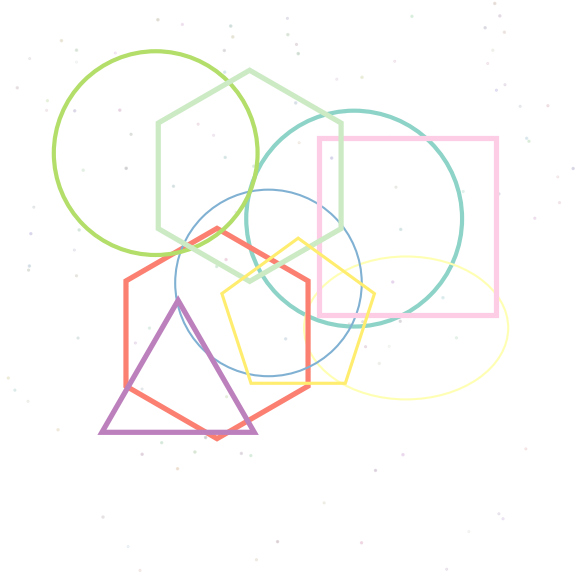[{"shape": "circle", "thickness": 2, "radius": 0.93, "center": [0.613, 0.621]}, {"shape": "oval", "thickness": 1, "radius": 0.88, "center": [0.703, 0.431]}, {"shape": "hexagon", "thickness": 2.5, "radius": 0.91, "center": [0.376, 0.422]}, {"shape": "circle", "thickness": 1, "radius": 0.81, "center": [0.465, 0.509]}, {"shape": "circle", "thickness": 2, "radius": 0.88, "center": [0.27, 0.734]}, {"shape": "square", "thickness": 2.5, "radius": 0.76, "center": [0.705, 0.607]}, {"shape": "triangle", "thickness": 2.5, "radius": 0.76, "center": [0.308, 0.327]}, {"shape": "hexagon", "thickness": 2.5, "radius": 0.91, "center": [0.432, 0.695]}, {"shape": "pentagon", "thickness": 1.5, "radius": 0.69, "center": [0.516, 0.448]}]